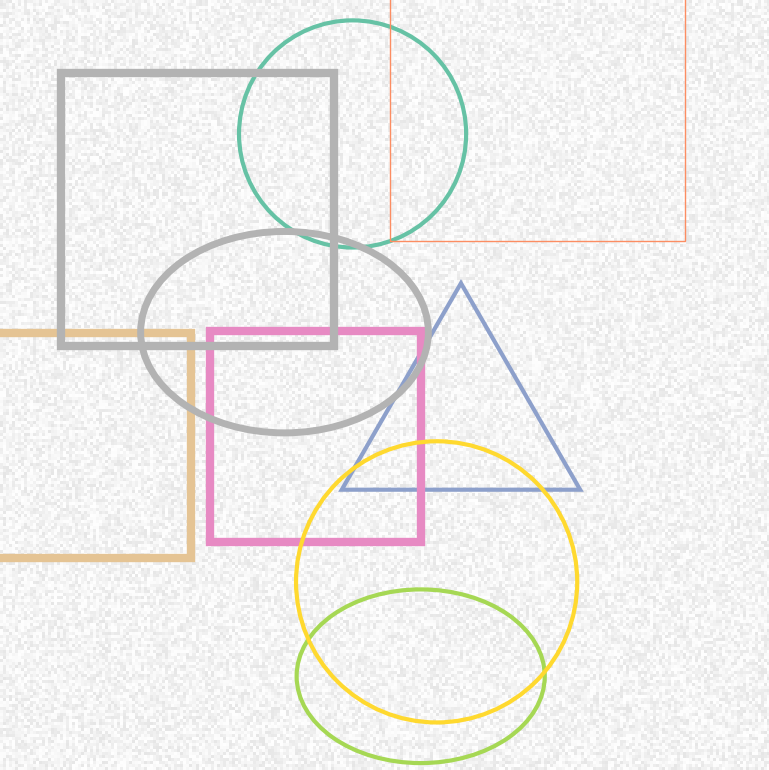[{"shape": "circle", "thickness": 1.5, "radius": 0.74, "center": [0.458, 0.826]}, {"shape": "square", "thickness": 0.5, "radius": 0.96, "center": [0.699, 0.878]}, {"shape": "triangle", "thickness": 1.5, "radius": 0.89, "center": [0.599, 0.453]}, {"shape": "square", "thickness": 3, "radius": 0.68, "center": [0.41, 0.433]}, {"shape": "oval", "thickness": 1.5, "radius": 0.81, "center": [0.546, 0.122]}, {"shape": "circle", "thickness": 1.5, "radius": 0.91, "center": [0.567, 0.244]}, {"shape": "square", "thickness": 3, "radius": 0.73, "center": [0.102, 0.421]}, {"shape": "square", "thickness": 3, "radius": 0.89, "center": [0.257, 0.727]}, {"shape": "oval", "thickness": 2.5, "radius": 0.93, "center": [0.369, 0.569]}]